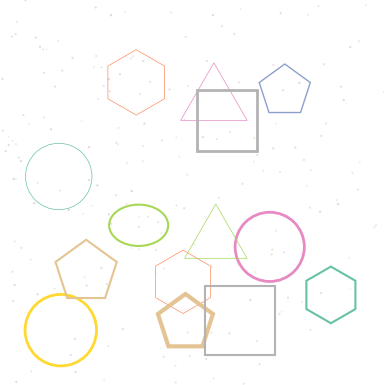[{"shape": "circle", "thickness": 0.5, "radius": 0.43, "center": [0.153, 0.542]}, {"shape": "hexagon", "thickness": 1.5, "radius": 0.37, "center": [0.859, 0.234]}, {"shape": "hexagon", "thickness": 0.5, "radius": 0.42, "center": [0.354, 0.786]}, {"shape": "hexagon", "thickness": 0.5, "radius": 0.41, "center": [0.475, 0.268]}, {"shape": "pentagon", "thickness": 1, "radius": 0.35, "center": [0.74, 0.764]}, {"shape": "triangle", "thickness": 0.5, "radius": 0.5, "center": [0.556, 0.737]}, {"shape": "circle", "thickness": 2, "radius": 0.45, "center": [0.701, 0.359]}, {"shape": "oval", "thickness": 1.5, "radius": 0.38, "center": [0.36, 0.415]}, {"shape": "triangle", "thickness": 0.5, "radius": 0.47, "center": [0.561, 0.376]}, {"shape": "circle", "thickness": 2, "radius": 0.46, "center": [0.158, 0.142]}, {"shape": "pentagon", "thickness": 3, "radius": 0.38, "center": [0.482, 0.161]}, {"shape": "pentagon", "thickness": 1.5, "radius": 0.42, "center": [0.224, 0.294]}, {"shape": "square", "thickness": 2, "radius": 0.39, "center": [0.589, 0.687]}, {"shape": "square", "thickness": 1.5, "radius": 0.45, "center": [0.623, 0.168]}]